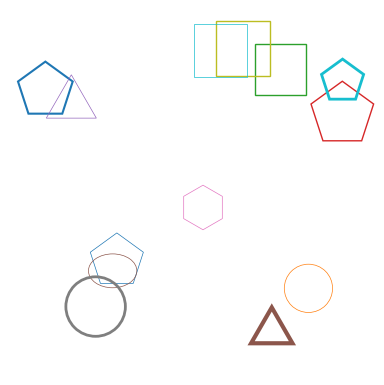[{"shape": "pentagon", "thickness": 0.5, "radius": 0.36, "center": [0.303, 0.323]}, {"shape": "pentagon", "thickness": 1.5, "radius": 0.37, "center": [0.118, 0.765]}, {"shape": "circle", "thickness": 0.5, "radius": 0.31, "center": [0.801, 0.251]}, {"shape": "square", "thickness": 1, "radius": 0.33, "center": [0.728, 0.819]}, {"shape": "pentagon", "thickness": 1, "radius": 0.43, "center": [0.889, 0.703]}, {"shape": "triangle", "thickness": 0.5, "radius": 0.38, "center": [0.185, 0.731]}, {"shape": "oval", "thickness": 0.5, "radius": 0.31, "center": [0.293, 0.297]}, {"shape": "triangle", "thickness": 3, "radius": 0.31, "center": [0.706, 0.139]}, {"shape": "hexagon", "thickness": 0.5, "radius": 0.29, "center": [0.527, 0.461]}, {"shape": "circle", "thickness": 2, "radius": 0.39, "center": [0.248, 0.204]}, {"shape": "square", "thickness": 1, "radius": 0.36, "center": [0.631, 0.875]}, {"shape": "square", "thickness": 0.5, "radius": 0.35, "center": [0.572, 0.869]}, {"shape": "pentagon", "thickness": 2, "radius": 0.29, "center": [0.89, 0.789]}]